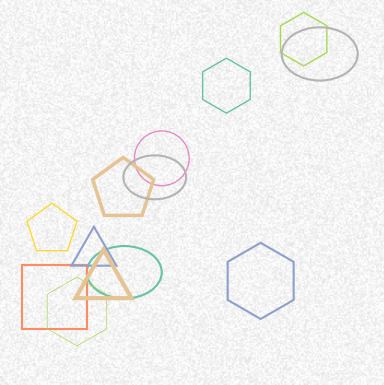[{"shape": "oval", "thickness": 1.5, "radius": 0.49, "center": [0.323, 0.293]}, {"shape": "hexagon", "thickness": 1, "radius": 0.36, "center": [0.588, 0.778]}, {"shape": "square", "thickness": 1.5, "radius": 0.42, "center": [0.141, 0.228]}, {"shape": "triangle", "thickness": 1.5, "radius": 0.34, "center": [0.244, 0.344]}, {"shape": "hexagon", "thickness": 1.5, "radius": 0.49, "center": [0.677, 0.27]}, {"shape": "circle", "thickness": 1, "radius": 0.36, "center": [0.42, 0.589]}, {"shape": "hexagon", "thickness": 1, "radius": 0.35, "center": [0.789, 0.898]}, {"shape": "hexagon", "thickness": 0.5, "radius": 0.45, "center": [0.2, 0.191]}, {"shape": "pentagon", "thickness": 1, "radius": 0.34, "center": [0.135, 0.404]}, {"shape": "pentagon", "thickness": 2.5, "radius": 0.42, "center": [0.32, 0.508]}, {"shape": "triangle", "thickness": 3, "radius": 0.42, "center": [0.269, 0.268]}, {"shape": "oval", "thickness": 1.5, "radius": 0.49, "center": [0.83, 0.86]}, {"shape": "oval", "thickness": 1.5, "radius": 0.41, "center": [0.402, 0.539]}]